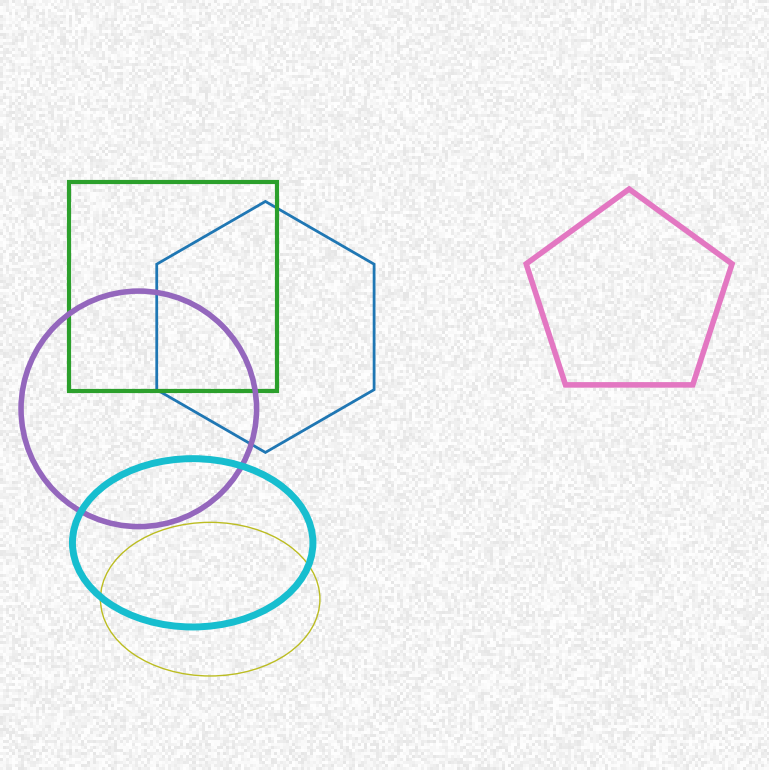[{"shape": "hexagon", "thickness": 1, "radius": 0.81, "center": [0.345, 0.575]}, {"shape": "square", "thickness": 1.5, "radius": 0.68, "center": [0.225, 0.628]}, {"shape": "circle", "thickness": 2, "radius": 0.76, "center": [0.18, 0.469]}, {"shape": "pentagon", "thickness": 2, "radius": 0.7, "center": [0.817, 0.614]}, {"shape": "oval", "thickness": 0.5, "radius": 0.71, "center": [0.273, 0.222]}, {"shape": "oval", "thickness": 2.5, "radius": 0.78, "center": [0.25, 0.295]}]